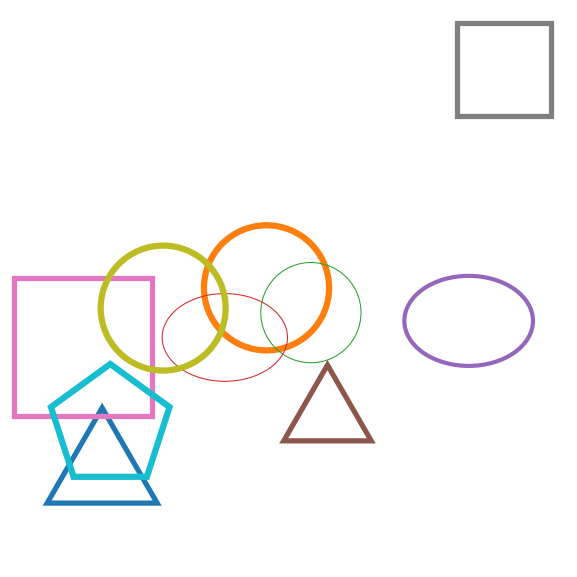[{"shape": "triangle", "thickness": 2.5, "radius": 0.55, "center": [0.177, 0.183]}, {"shape": "circle", "thickness": 3, "radius": 0.54, "center": [0.462, 0.501]}, {"shape": "circle", "thickness": 0.5, "radius": 0.43, "center": [0.538, 0.458]}, {"shape": "oval", "thickness": 0.5, "radius": 0.54, "center": [0.389, 0.415]}, {"shape": "oval", "thickness": 2, "radius": 0.56, "center": [0.812, 0.443]}, {"shape": "triangle", "thickness": 2.5, "radius": 0.44, "center": [0.567, 0.28]}, {"shape": "square", "thickness": 2.5, "radius": 0.6, "center": [0.144, 0.398]}, {"shape": "square", "thickness": 2.5, "radius": 0.4, "center": [0.873, 0.879]}, {"shape": "circle", "thickness": 3, "radius": 0.54, "center": [0.283, 0.466]}, {"shape": "pentagon", "thickness": 3, "radius": 0.54, "center": [0.191, 0.261]}]